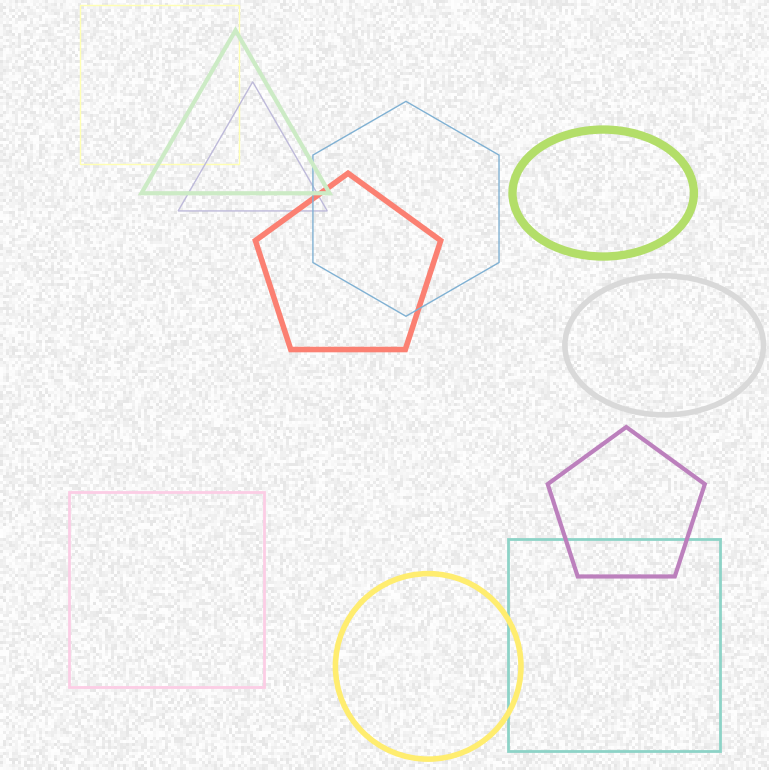[{"shape": "square", "thickness": 1, "radius": 0.69, "center": [0.798, 0.162]}, {"shape": "square", "thickness": 0.5, "radius": 0.52, "center": [0.207, 0.89]}, {"shape": "triangle", "thickness": 0.5, "radius": 0.56, "center": [0.328, 0.782]}, {"shape": "pentagon", "thickness": 2, "radius": 0.63, "center": [0.452, 0.648]}, {"shape": "hexagon", "thickness": 0.5, "radius": 0.7, "center": [0.527, 0.729]}, {"shape": "oval", "thickness": 3, "radius": 0.59, "center": [0.783, 0.749]}, {"shape": "square", "thickness": 1, "radius": 0.64, "center": [0.216, 0.235]}, {"shape": "oval", "thickness": 2, "radius": 0.64, "center": [0.863, 0.552]}, {"shape": "pentagon", "thickness": 1.5, "radius": 0.54, "center": [0.813, 0.338]}, {"shape": "triangle", "thickness": 1.5, "radius": 0.71, "center": [0.306, 0.82]}, {"shape": "circle", "thickness": 2, "radius": 0.6, "center": [0.556, 0.135]}]